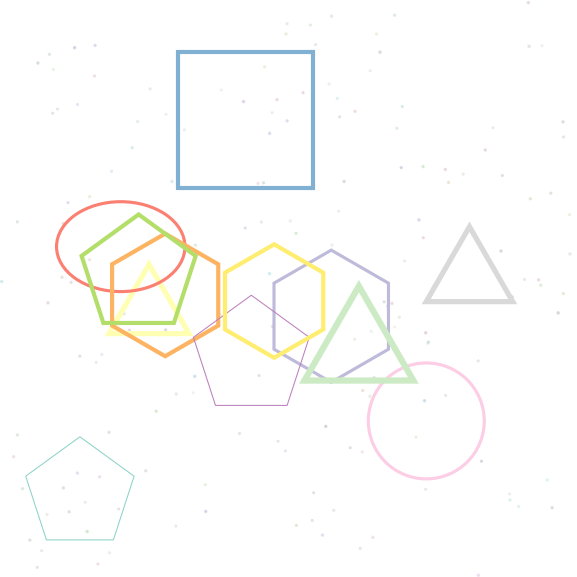[{"shape": "pentagon", "thickness": 0.5, "radius": 0.49, "center": [0.138, 0.144]}, {"shape": "triangle", "thickness": 2.5, "radius": 0.4, "center": [0.258, 0.462]}, {"shape": "hexagon", "thickness": 1.5, "radius": 0.57, "center": [0.574, 0.452]}, {"shape": "oval", "thickness": 1.5, "radius": 0.56, "center": [0.209, 0.572]}, {"shape": "square", "thickness": 2, "radius": 0.59, "center": [0.425, 0.791]}, {"shape": "hexagon", "thickness": 2, "radius": 0.53, "center": [0.286, 0.488]}, {"shape": "pentagon", "thickness": 2, "radius": 0.52, "center": [0.24, 0.524]}, {"shape": "circle", "thickness": 1.5, "radius": 0.5, "center": [0.738, 0.27]}, {"shape": "triangle", "thickness": 2.5, "radius": 0.43, "center": [0.813, 0.52]}, {"shape": "pentagon", "thickness": 0.5, "radius": 0.53, "center": [0.435, 0.382]}, {"shape": "triangle", "thickness": 3, "radius": 0.54, "center": [0.621, 0.395]}, {"shape": "hexagon", "thickness": 2, "radius": 0.49, "center": [0.475, 0.478]}]